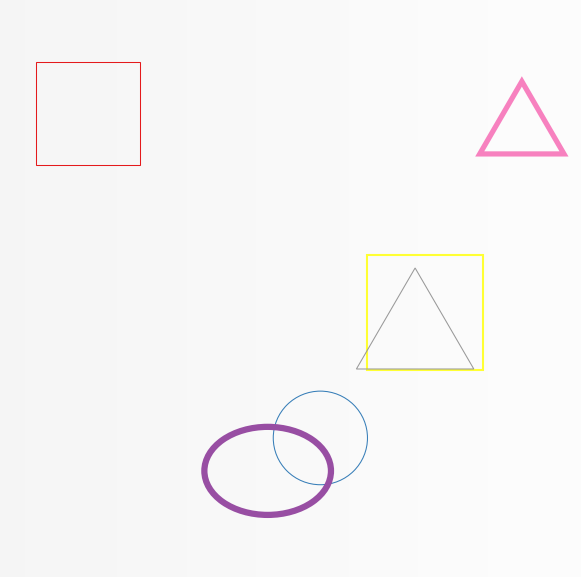[{"shape": "square", "thickness": 0.5, "radius": 0.45, "center": [0.152, 0.802]}, {"shape": "circle", "thickness": 0.5, "radius": 0.41, "center": [0.551, 0.241]}, {"shape": "oval", "thickness": 3, "radius": 0.54, "center": [0.461, 0.184]}, {"shape": "square", "thickness": 1, "radius": 0.5, "center": [0.731, 0.458]}, {"shape": "triangle", "thickness": 2.5, "radius": 0.42, "center": [0.898, 0.774]}, {"shape": "triangle", "thickness": 0.5, "radius": 0.58, "center": [0.714, 0.418]}]